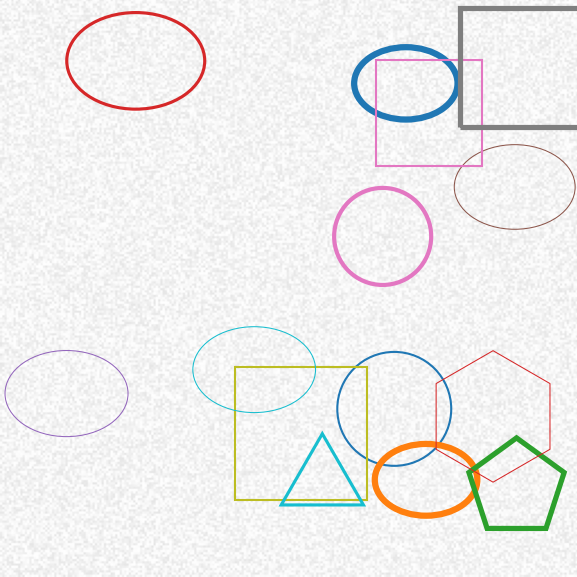[{"shape": "oval", "thickness": 3, "radius": 0.45, "center": [0.703, 0.855]}, {"shape": "circle", "thickness": 1, "radius": 0.49, "center": [0.683, 0.291]}, {"shape": "oval", "thickness": 3, "radius": 0.44, "center": [0.738, 0.168]}, {"shape": "pentagon", "thickness": 2.5, "radius": 0.43, "center": [0.894, 0.154]}, {"shape": "hexagon", "thickness": 0.5, "radius": 0.57, "center": [0.854, 0.278]}, {"shape": "oval", "thickness": 1.5, "radius": 0.6, "center": [0.235, 0.894]}, {"shape": "oval", "thickness": 0.5, "radius": 0.53, "center": [0.115, 0.318]}, {"shape": "oval", "thickness": 0.5, "radius": 0.52, "center": [0.891, 0.675]}, {"shape": "circle", "thickness": 2, "radius": 0.42, "center": [0.663, 0.59]}, {"shape": "square", "thickness": 1, "radius": 0.46, "center": [0.743, 0.804]}, {"shape": "square", "thickness": 2.5, "radius": 0.52, "center": [0.899, 0.883]}, {"shape": "square", "thickness": 1, "radius": 0.57, "center": [0.521, 0.248]}, {"shape": "triangle", "thickness": 1.5, "radius": 0.41, "center": [0.558, 0.166]}, {"shape": "oval", "thickness": 0.5, "radius": 0.53, "center": [0.44, 0.359]}]